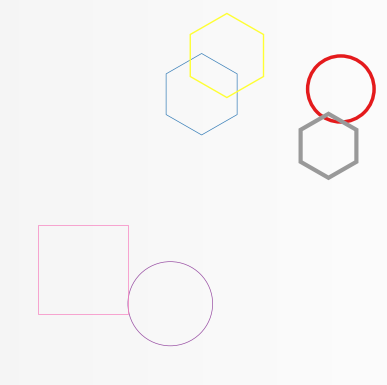[{"shape": "circle", "thickness": 2.5, "radius": 0.43, "center": [0.88, 0.769]}, {"shape": "hexagon", "thickness": 0.5, "radius": 0.53, "center": [0.52, 0.755]}, {"shape": "circle", "thickness": 0.5, "radius": 0.55, "center": [0.439, 0.211]}, {"shape": "hexagon", "thickness": 1, "radius": 0.55, "center": [0.585, 0.856]}, {"shape": "square", "thickness": 0.5, "radius": 0.58, "center": [0.214, 0.299]}, {"shape": "hexagon", "thickness": 3, "radius": 0.42, "center": [0.848, 0.621]}]